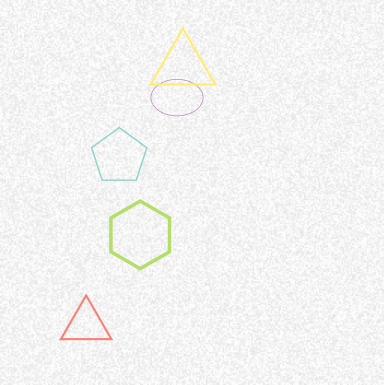[{"shape": "pentagon", "thickness": 1, "radius": 0.38, "center": [0.31, 0.593]}, {"shape": "triangle", "thickness": 1.5, "radius": 0.38, "center": [0.224, 0.157]}, {"shape": "hexagon", "thickness": 2.5, "radius": 0.44, "center": [0.364, 0.39]}, {"shape": "oval", "thickness": 0.5, "radius": 0.34, "center": [0.46, 0.746]}, {"shape": "triangle", "thickness": 1.5, "radius": 0.48, "center": [0.475, 0.829]}]